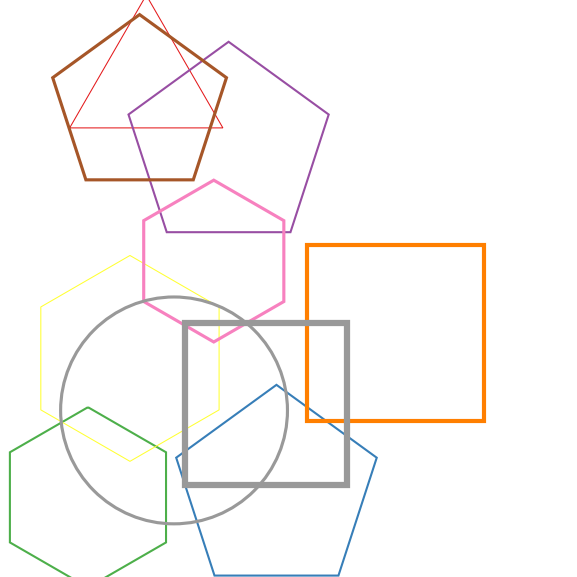[{"shape": "triangle", "thickness": 0.5, "radius": 0.77, "center": [0.253, 0.854]}, {"shape": "pentagon", "thickness": 1, "radius": 0.91, "center": [0.479, 0.15]}, {"shape": "hexagon", "thickness": 1, "radius": 0.78, "center": [0.152, 0.138]}, {"shape": "pentagon", "thickness": 1, "radius": 0.91, "center": [0.396, 0.745]}, {"shape": "square", "thickness": 2, "radius": 0.77, "center": [0.685, 0.423]}, {"shape": "hexagon", "thickness": 0.5, "radius": 0.89, "center": [0.225, 0.379]}, {"shape": "pentagon", "thickness": 1.5, "radius": 0.79, "center": [0.242, 0.816]}, {"shape": "hexagon", "thickness": 1.5, "radius": 0.7, "center": [0.37, 0.547]}, {"shape": "square", "thickness": 3, "radius": 0.7, "center": [0.461, 0.3]}, {"shape": "circle", "thickness": 1.5, "radius": 0.98, "center": [0.301, 0.288]}]